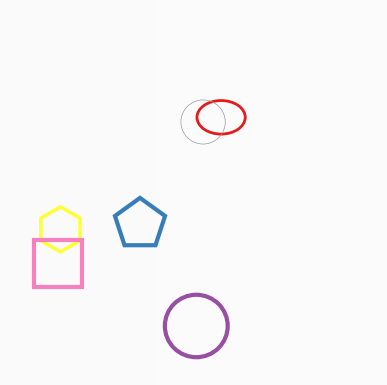[{"shape": "oval", "thickness": 2, "radius": 0.31, "center": [0.571, 0.695]}, {"shape": "pentagon", "thickness": 3, "radius": 0.34, "center": [0.361, 0.418]}, {"shape": "circle", "thickness": 3, "radius": 0.41, "center": [0.507, 0.153]}, {"shape": "hexagon", "thickness": 2.5, "radius": 0.29, "center": [0.156, 0.404]}, {"shape": "square", "thickness": 3, "radius": 0.31, "center": [0.15, 0.316]}, {"shape": "circle", "thickness": 0.5, "radius": 0.29, "center": [0.524, 0.683]}]